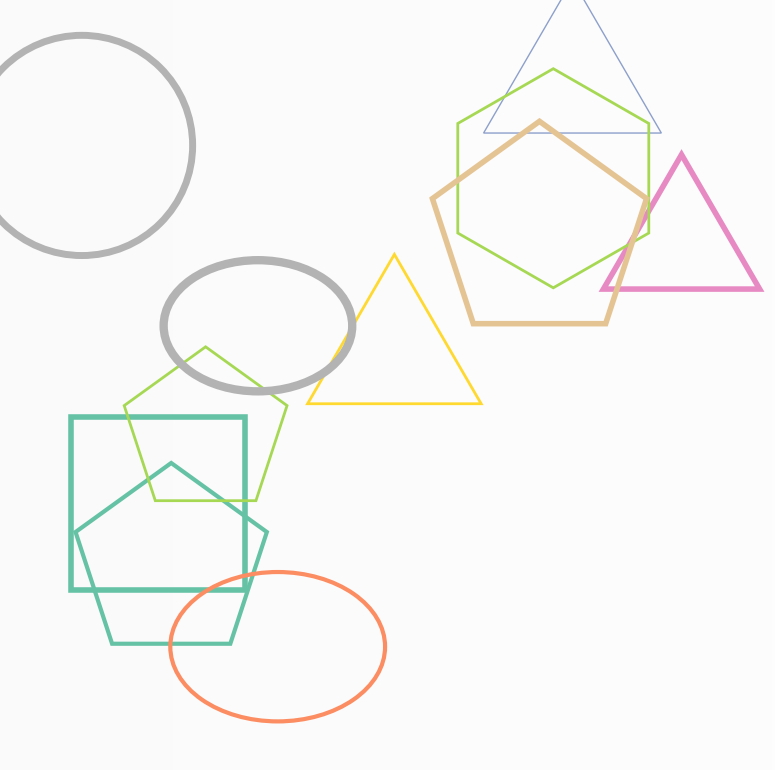[{"shape": "square", "thickness": 2, "radius": 0.56, "center": [0.204, 0.346]}, {"shape": "pentagon", "thickness": 1.5, "radius": 0.65, "center": [0.221, 0.269]}, {"shape": "oval", "thickness": 1.5, "radius": 0.69, "center": [0.358, 0.16]}, {"shape": "triangle", "thickness": 0.5, "radius": 0.66, "center": [0.739, 0.893]}, {"shape": "triangle", "thickness": 2, "radius": 0.58, "center": [0.879, 0.683]}, {"shape": "pentagon", "thickness": 1, "radius": 0.55, "center": [0.265, 0.439]}, {"shape": "hexagon", "thickness": 1, "radius": 0.71, "center": [0.714, 0.768]}, {"shape": "triangle", "thickness": 1, "radius": 0.65, "center": [0.509, 0.54]}, {"shape": "pentagon", "thickness": 2, "radius": 0.73, "center": [0.696, 0.697]}, {"shape": "oval", "thickness": 3, "radius": 0.61, "center": [0.333, 0.577]}, {"shape": "circle", "thickness": 2.5, "radius": 0.71, "center": [0.106, 0.811]}]